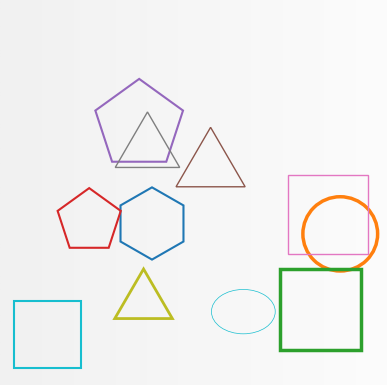[{"shape": "hexagon", "thickness": 1.5, "radius": 0.47, "center": [0.392, 0.42]}, {"shape": "circle", "thickness": 2.5, "radius": 0.48, "center": [0.878, 0.393]}, {"shape": "square", "thickness": 2.5, "radius": 0.52, "center": [0.828, 0.197]}, {"shape": "pentagon", "thickness": 1.5, "radius": 0.43, "center": [0.23, 0.426]}, {"shape": "pentagon", "thickness": 1.5, "radius": 0.59, "center": [0.359, 0.676]}, {"shape": "triangle", "thickness": 1, "radius": 0.51, "center": [0.543, 0.566]}, {"shape": "square", "thickness": 1, "radius": 0.51, "center": [0.847, 0.443]}, {"shape": "triangle", "thickness": 1, "radius": 0.48, "center": [0.381, 0.613]}, {"shape": "triangle", "thickness": 2, "radius": 0.43, "center": [0.37, 0.215]}, {"shape": "oval", "thickness": 0.5, "radius": 0.41, "center": [0.628, 0.191]}, {"shape": "square", "thickness": 1.5, "radius": 0.44, "center": [0.122, 0.131]}]